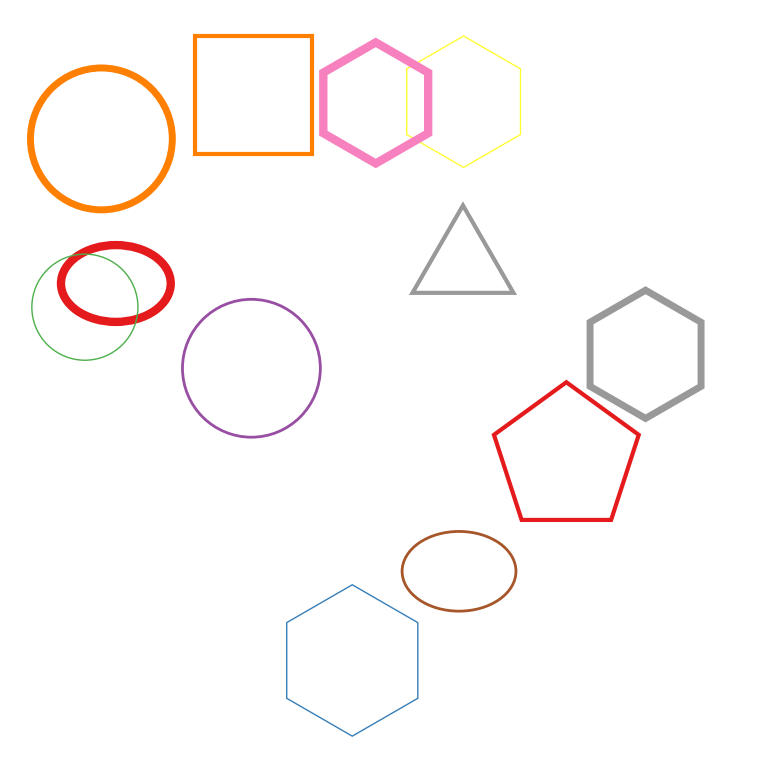[{"shape": "oval", "thickness": 3, "radius": 0.36, "center": [0.15, 0.632]}, {"shape": "pentagon", "thickness": 1.5, "radius": 0.49, "center": [0.736, 0.405]}, {"shape": "hexagon", "thickness": 0.5, "radius": 0.49, "center": [0.457, 0.142]}, {"shape": "circle", "thickness": 0.5, "radius": 0.34, "center": [0.11, 0.601]}, {"shape": "circle", "thickness": 1, "radius": 0.45, "center": [0.327, 0.522]}, {"shape": "circle", "thickness": 2.5, "radius": 0.46, "center": [0.132, 0.82]}, {"shape": "square", "thickness": 1.5, "radius": 0.38, "center": [0.329, 0.877]}, {"shape": "hexagon", "thickness": 0.5, "radius": 0.43, "center": [0.602, 0.868]}, {"shape": "oval", "thickness": 1, "radius": 0.37, "center": [0.596, 0.258]}, {"shape": "hexagon", "thickness": 3, "radius": 0.39, "center": [0.488, 0.866]}, {"shape": "triangle", "thickness": 1.5, "radius": 0.38, "center": [0.601, 0.658]}, {"shape": "hexagon", "thickness": 2.5, "radius": 0.42, "center": [0.838, 0.54]}]